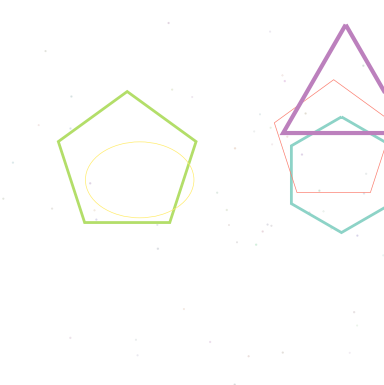[{"shape": "hexagon", "thickness": 2, "radius": 0.75, "center": [0.887, 0.546]}, {"shape": "pentagon", "thickness": 0.5, "radius": 0.81, "center": [0.867, 0.631]}, {"shape": "pentagon", "thickness": 2, "radius": 0.94, "center": [0.33, 0.574]}, {"shape": "triangle", "thickness": 3, "radius": 0.94, "center": [0.898, 0.748]}, {"shape": "oval", "thickness": 0.5, "radius": 0.7, "center": [0.363, 0.533]}]